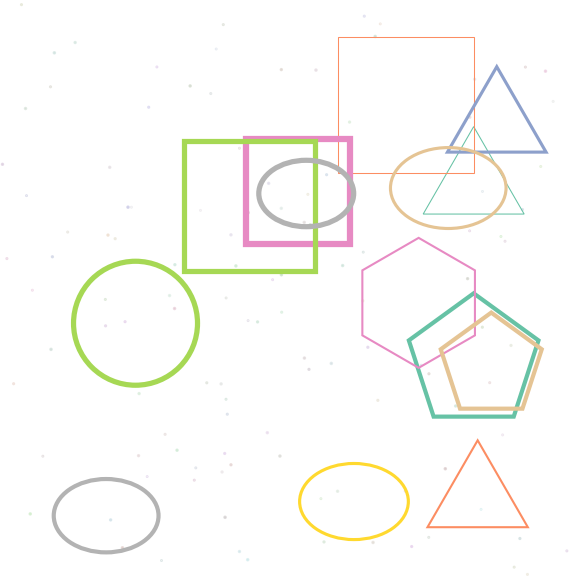[{"shape": "pentagon", "thickness": 2, "radius": 0.59, "center": [0.82, 0.373]}, {"shape": "triangle", "thickness": 0.5, "radius": 0.5, "center": [0.82, 0.679]}, {"shape": "square", "thickness": 0.5, "radius": 0.59, "center": [0.703, 0.817]}, {"shape": "triangle", "thickness": 1, "radius": 0.5, "center": [0.827, 0.136]}, {"shape": "triangle", "thickness": 1.5, "radius": 0.49, "center": [0.86, 0.785]}, {"shape": "hexagon", "thickness": 1, "radius": 0.56, "center": [0.725, 0.475]}, {"shape": "square", "thickness": 3, "radius": 0.45, "center": [0.516, 0.668]}, {"shape": "square", "thickness": 2.5, "radius": 0.57, "center": [0.432, 0.643]}, {"shape": "circle", "thickness": 2.5, "radius": 0.54, "center": [0.235, 0.439]}, {"shape": "oval", "thickness": 1.5, "radius": 0.47, "center": [0.613, 0.131]}, {"shape": "pentagon", "thickness": 2, "radius": 0.46, "center": [0.851, 0.366]}, {"shape": "oval", "thickness": 1.5, "radius": 0.5, "center": [0.776, 0.674]}, {"shape": "oval", "thickness": 2.5, "radius": 0.41, "center": [0.53, 0.664]}, {"shape": "oval", "thickness": 2, "radius": 0.45, "center": [0.184, 0.106]}]